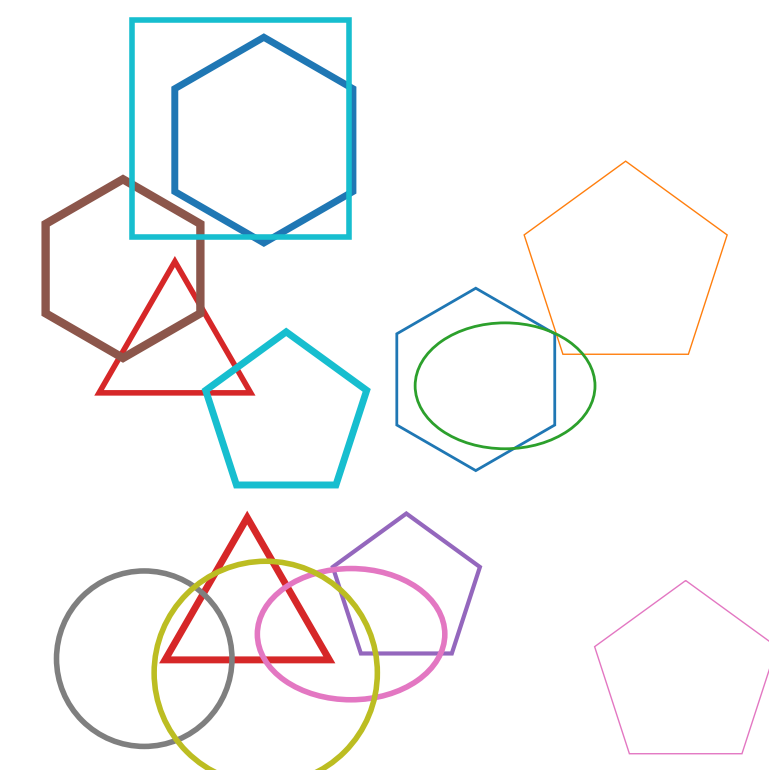[{"shape": "hexagon", "thickness": 1, "radius": 0.59, "center": [0.618, 0.507]}, {"shape": "hexagon", "thickness": 2.5, "radius": 0.67, "center": [0.343, 0.818]}, {"shape": "pentagon", "thickness": 0.5, "radius": 0.69, "center": [0.813, 0.652]}, {"shape": "oval", "thickness": 1, "radius": 0.58, "center": [0.656, 0.499]}, {"shape": "triangle", "thickness": 2.5, "radius": 0.62, "center": [0.321, 0.205]}, {"shape": "triangle", "thickness": 2, "radius": 0.57, "center": [0.227, 0.547]}, {"shape": "pentagon", "thickness": 1.5, "radius": 0.5, "center": [0.528, 0.233]}, {"shape": "hexagon", "thickness": 3, "radius": 0.58, "center": [0.16, 0.651]}, {"shape": "oval", "thickness": 2, "radius": 0.61, "center": [0.456, 0.176]}, {"shape": "pentagon", "thickness": 0.5, "radius": 0.62, "center": [0.89, 0.122]}, {"shape": "circle", "thickness": 2, "radius": 0.57, "center": [0.187, 0.145]}, {"shape": "circle", "thickness": 2, "radius": 0.72, "center": [0.345, 0.126]}, {"shape": "square", "thickness": 2, "radius": 0.7, "center": [0.312, 0.833]}, {"shape": "pentagon", "thickness": 2.5, "radius": 0.55, "center": [0.372, 0.459]}]